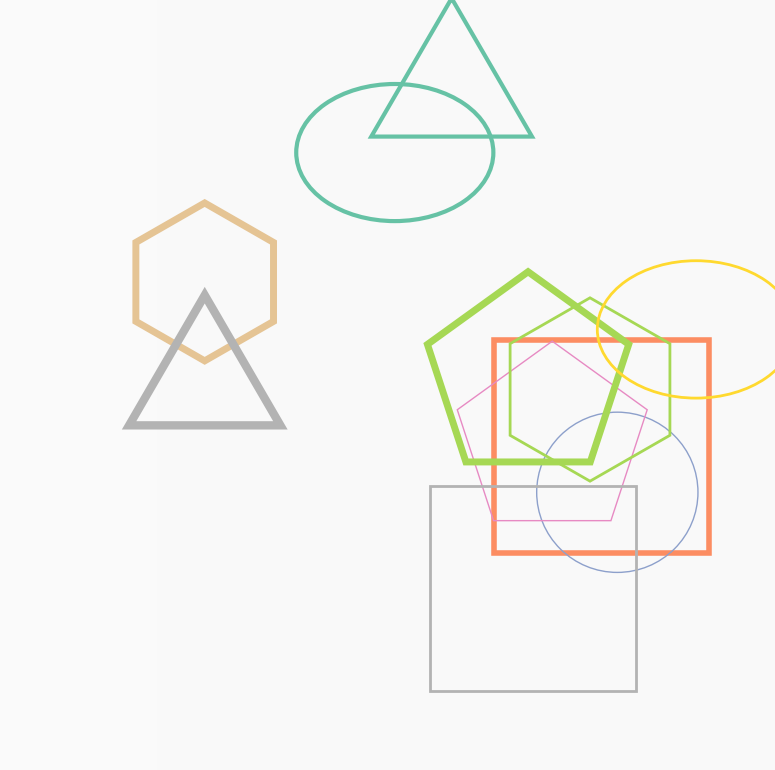[{"shape": "triangle", "thickness": 1.5, "radius": 0.6, "center": [0.583, 0.882]}, {"shape": "oval", "thickness": 1.5, "radius": 0.64, "center": [0.509, 0.802]}, {"shape": "square", "thickness": 2, "radius": 0.69, "center": [0.776, 0.42]}, {"shape": "circle", "thickness": 0.5, "radius": 0.52, "center": [0.797, 0.361]}, {"shape": "pentagon", "thickness": 0.5, "radius": 0.64, "center": [0.713, 0.428]}, {"shape": "hexagon", "thickness": 1, "radius": 0.6, "center": [0.761, 0.494]}, {"shape": "pentagon", "thickness": 2.5, "radius": 0.68, "center": [0.681, 0.511]}, {"shape": "oval", "thickness": 1, "radius": 0.64, "center": [0.898, 0.572]}, {"shape": "hexagon", "thickness": 2.5, "radius": 0.51, "center": [0.264, 0.634]}, {"shape": "square", "thickness": 1, "radius": 0.66, "center": [0.688, 0.236]}, {"shape": "triangle", "thickness": 3, "radius": 0.56, "center": [0.264, 0.504]}]